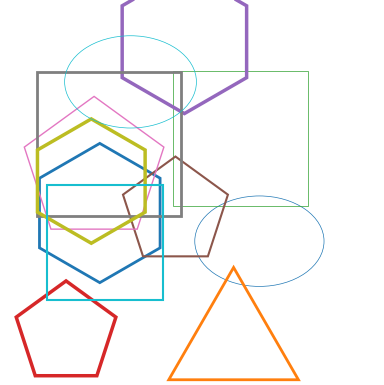[{"shape": "hexagon", "thickness": 2, "radius": 0.9, "center": [0.259, 0.447]}, {"shape": "oval", "thickness": 0.5, "radius": 0.84, "center": [0.674, 0.374]}, {"shape": "triangle", "thickness": 2, "radius": 0.97, "center": [0.607, 0.111]}, {"shape": "square", "thickness": 0.5, "radius": 0.88, "center": [0.626, 0.641]}, {"shape": "pentagon", "thickness": 2.5, "radius": 0.68, "center": [0.172, 0.134]}, {"shape": "hexagon", "thickness": 2.5, "radius": 0.93, "center": [0.479, 0.892]}, {"shape": "pentagon", "thickness": 1.5, "radius": 0.72, "center": [0.456, 0.45]}, {"shape": "pentagon", "thickness": 1, "radius": 0.95, "center": [0.244, 0.559]}, {"shape": "square", "thickness": 2, "radius": 0.94, "center": [0.283, 0.625]}, {"shape": "hexagon", "thickness": 2.5, "radius": 0.81, "center": [0.237, 0.53]}, {"shape": "oval", "thickness": 0.5, "radius": 0.86, "center": [0.339, 0.787]}, {"shape": "square", "thickness": 1.5, "radius": 0.75, "center": [0.272, 0.37]}]